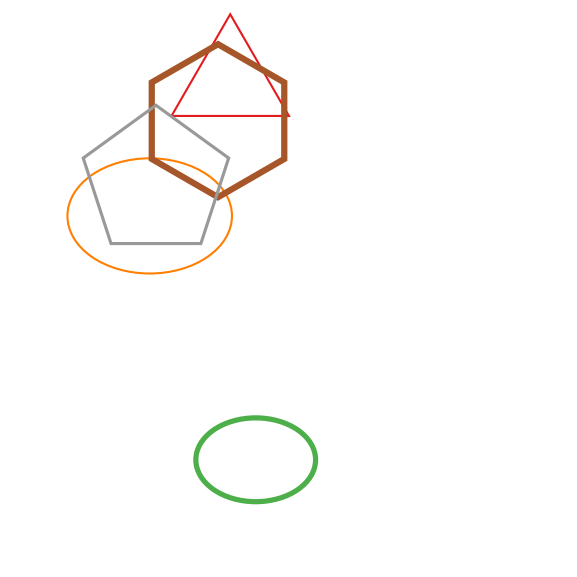[{"shape": "triangle", "thickness": 1, "radius": 0.59, "center": [0.399, 0.857]}, {"shape": "oval", "thickness": 2.5, "radius": 0.52, "center": [0.443, 0.203]}, {"shape": "oval", "thickness": 1, "radius": 0.71, "center": [0.259, 0.625]}, {"shape": "hexagon", "thickness": 3, "radius": 0.66, "center": [0.378, 0.79]}, {"shape": "pentagon", "thickness": 1.5, "radius": 0.66, "center": [0.27, 0.684]}]